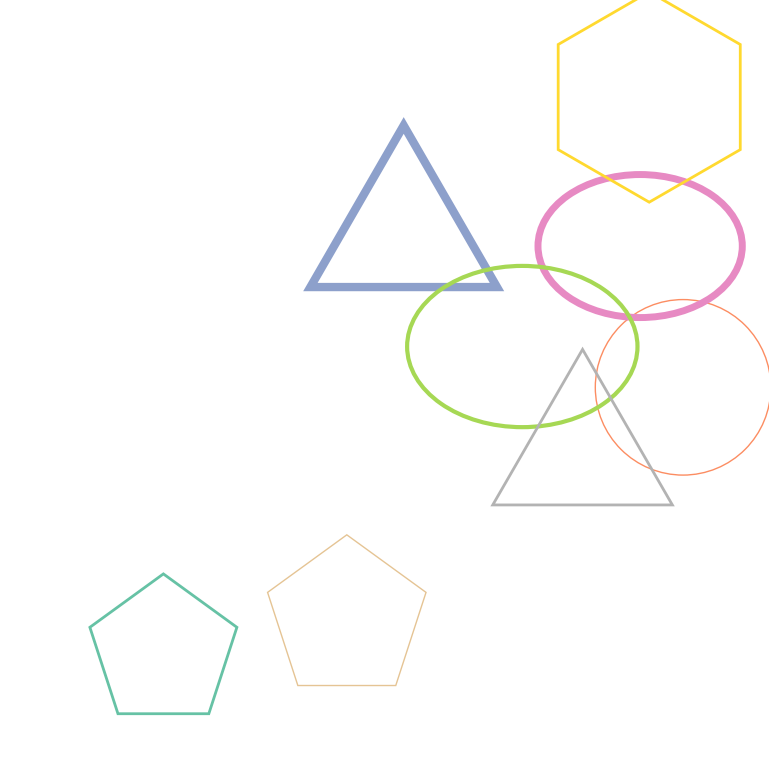[{"shape": "pentagon", "thickness": 1, "radius": 0.5, "center": [0.212, 0.154]}, {"shape": "circle", "thickness": 0.5, "radius": 0.57, "center": [0.887, 0.497]}, {"shape": "triangle", "thickness": 3, "radius": 0.7, "center": [0.524, 0.697]}, {"shape": "oval", "thickness": 2.5, "radius": 0.66, "center": [0.831, 0.68]}, {"shape": "oval", "thickness": 1.5, "radius": 0.75, "center": [0.678, 0.55]}, {"shape": "hexagon", "thickness": 1, "radius": 0.68, "center": [0.843, 0.874]}, {"shape": "pentagon", "thickness": 0.5, "radius": 0.54, "center": [0.45, 0.197]}, {"shape": "triangle", "thickness": 1, "radius": 0.67, "center": [0.757, 0.412]}]